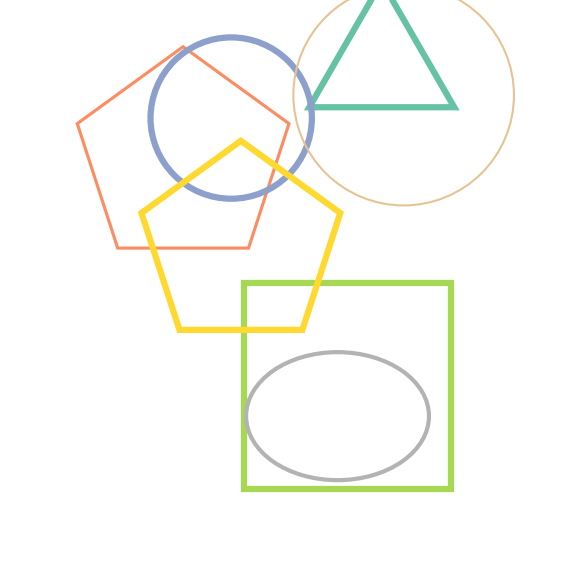[{"shape": "triangle", "thickness": 3, "radius": 0.72, "center": [0.661, 0.886]}, {"shape": "pentagon", "thickness": 1.5, "radius": 0.96, "center": [0.317, 0.725]}, {"shape": "circle", "thickness": 3, "radius": 0.7, "center": [0.4, 0.795]}, {"shape": "square", "thickness": 3, "radius": 0.89, "center": [0.602, 0.33]}, {"shape": "pentagon", "thickness": 3, "radius": 0.91, "center": [0.417, 0.574]}, {"shape": "circle", "thickness": 1, "radius": 0.95, "center": [0.699, 0.834]}, {"shape": "oval", "thickness": 2, "radius": 0.79, "center": [0.584, 0.279]}]